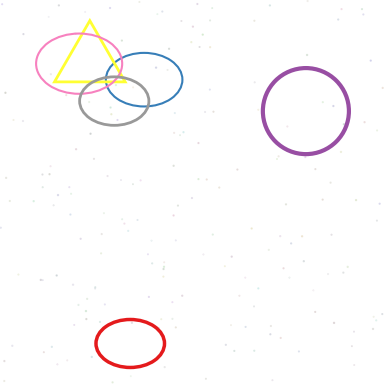[{"shape": "oval", "thickness": 2.5, "radius": 0.45, "center": [0.338, 0.108]}, {"shape": "oval", "thickness": 1.5, "radius": 0.5, "center": [0.374, 0.793]}, {"shape": "circle", "thickness": 3, "radius": 0.56, "center": [0.795, 0.711]}, {"shape": "triangle", "thickness": 2, "radius": 0.53, "center": [0.233, 0.84]}, {"shape": "oval", "thickness": 1.5, "radius": 0.56, "center": [0.206, 0.835]}, {"shape": "oval", "thickness": 2, "radius": 0.45, "center": [0.297, 0.737]}]